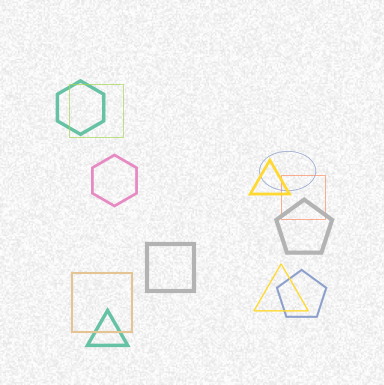[{"shape": "hexagon", "thickness": 2.5, "radius": 0.35, "center": [0.209, 0.721]}, {"shape": "triangle", "thickness": 2.5, "radius": 0.3, "center": [0.279, 0.133]}, {"shape": "square", "thickness": 0.5, "radius": 0.29, "center": [0.786, 0.489]}, {"shape": "pentagon", "thickness": 1.5, "radius": 0.34, "center": [0.783, 0.232]}, {"shape": "oval", "thickness": 0.5, "radius": 0.37, "center": [0.747, 0.556]}, {"shape": "hexagon", "thickness": 2, "radius": 0.33, "center": [0.297, 0.531]}, {"shape": "square", "thickness": 0.5, "radius": 0.35, "center": [0.25, 0.713]}, {"shape": "triangle", "thickness": 1, "radius": 0.41, "center": [0.73, 0.233]}, {"shape": "triangle", "thickness": 2, "radius": 0.29, "center": [0.701, 0.525]}, {"shape": "square", "thickness": 1.5, "radius": 0.39, "center": [0.266, 0.214]}, {"shape": "pentagon", "thickness": 3, "radius": 0.38, "center": [0.79, 0.405]}, {"shape": "square", "thickness": 3, "radius": 0.3, "center": [0.443, 0.305]}]